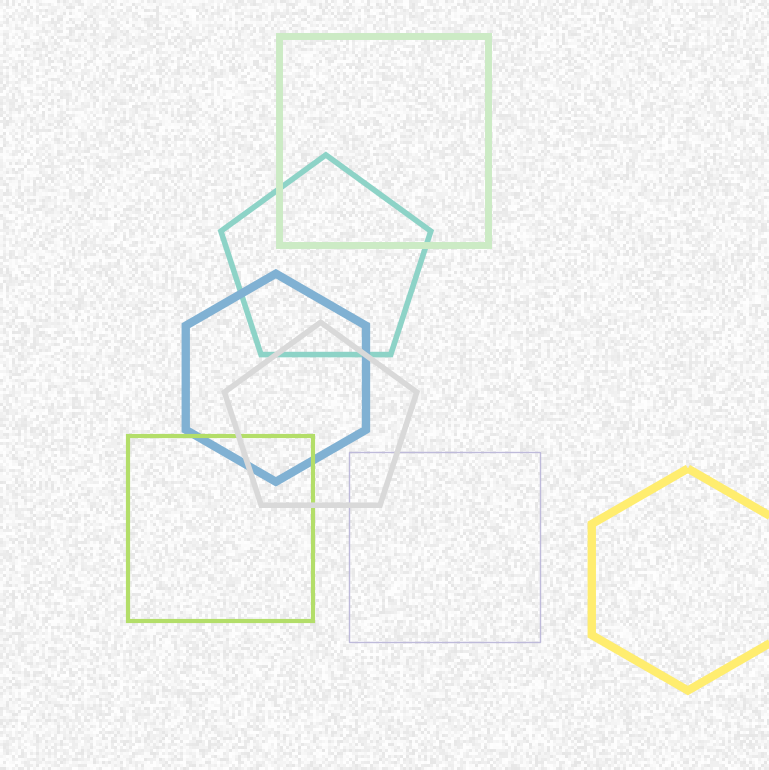[{"shape": "pentagon", "thickness": 2, "radius": 0.72, "center": [0.423, 0.655]}, {"shape": "square", "thickness": 0.5, "radius": 0.62, "center": [0.577, 0.289]}, {"shape": "hexagon", "thickness": 3, "radius": 0.68, "center": [0.358, 0.509]}, {"shape": "square", "thickness": 1.5, "radius": 0.6, "center": [0.286, 0.314]}, {"shape": "pentagon", "thickness": 2, "radius": 0.66, "center": [0.416, 0.45]}, {"shape": "square", "thickness": 2.5, "radius": 0.68, "center": [0.498, 0.817]}, {"shape": "hexagon", "thickness": 3, "radius": 0.72, "center": [0.893, 0.247]}]